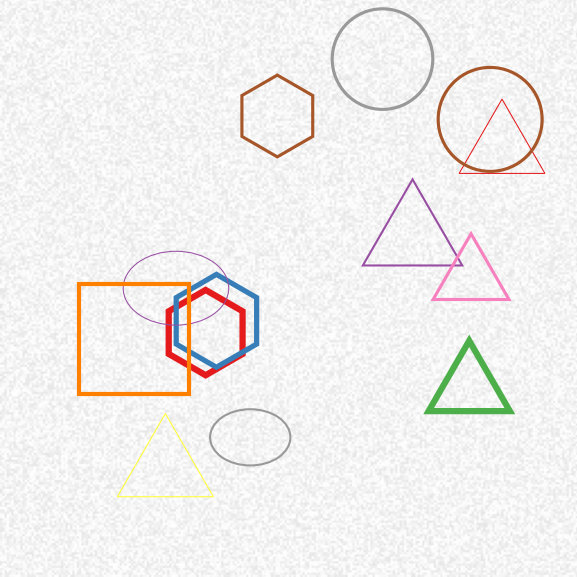[{"shape": "hexagon", "thickness": 3, "radius": 0.37, "center": [0.356, 0.423]}, {"shape": "triangle", "thickness": 0.5, "radius": 0.43, "center": [0.869, 0.742]}, {"shape": "hexagon", "thickness": 2.5, "radius": 0.4, "center": [0.375, 0.444]}, {"shape": "triangle", "thickness": 3, "radius": 0.41, "center": [0.813, 0.328]}, {"shape": "triangle", "thickness": 1, "radius": 0.5, "center": [0.714, 0.589]}, {"shape": "oval", "thickness": 0.5, "radius": 0.46, "center": [0.305, 0.5]}, {"shape": "square", "thickness": 2, "radius": 0.47, "center": [0.232, 0.412]}, {"shape": "triangle", "thickness": 0.5, "radius": 0.48, "center": [0.286, 0.187]}, {"shape": "hexagon", "thickness": 1.5, "radius": 0.35, "center": [0.48, 0.798]}, {"shape": "circle", "thickness": 1.5, "radius": 0.45, "center": [0.849, 0.792]}, {"shape": "triangle", "thickness": 1.5, "radius": 0.38, "center": [0.816, 0.518]}, {"shape": "circle", "thickness": 1.5, "radius": 0.44, "center": [0.662, 0.897]}, {"shape": "oval", "thickness": 1, "radius": 0.35, "center": [0.433, 0.242]}]